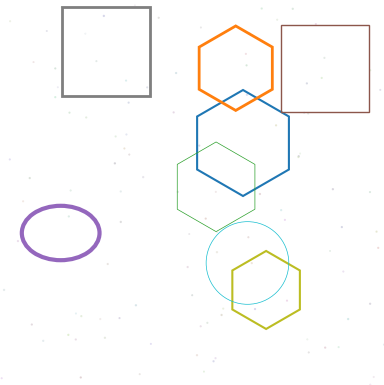[{"shape": "hexagon", "thickness": 1.5, "radius": 0.69, "center": [0.631, 0.629]}, {"shape": "hexagon", "thickness": 2, "radius": 0.55, "center": [0.612, 0.823]}, {"shape": "hexagon", "thickness": 0.5, "radius": 0.58, "center": [0.561, 0.515]}, {"shape": "oval", "thickness": 3, "radius": 0.5, "center": [0.158, 0.395]}, {"shape": "square", "thickness": 1, "radius": 0.57, "center": [0.844, 0.821]}, {"shape": "square", "thickness": 2, "radius": 0.57, "center": [0.276, 0.866]}, {"shape": "hexagon", "thickness": 1.5, "radius": 0.51, "center": [0.691, 0.247]}, {"shape": "circle", "thickness": 0.5, "radius": 0.54, "center": [0.643, 0.317]}]